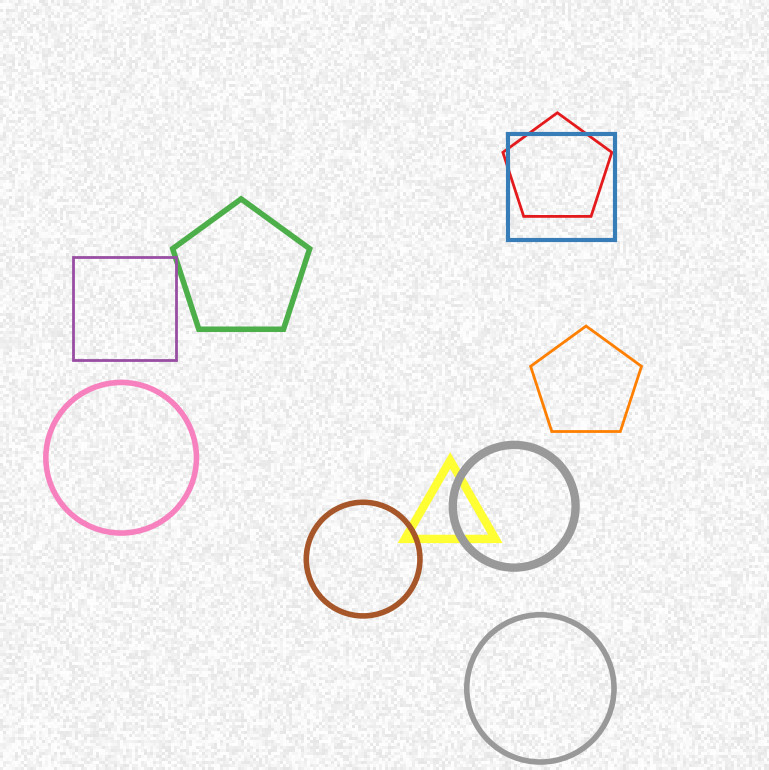[{"shape": "pentagon", "thickness": 1, "radius": 0.37, "center": [0.724, 0.779]}, {"shape": "square", "thickness": 1.5, "radius": 0.35, "center": [0.729, 0.757]}, {"shape": "pentagon", "thickness": 2, "radius": 0.47, "center": [0.313, 0.648]}, {"shape": "square", "thickness": 1, "radius": 0.33, "center": [0.162, 0.599]}, {"shape": "pentagon", "thickness": 1, "radius": 0.38, "center": [0.761, 0.501]}, {"shape": "triangle", "thickness": 3, "radius": 0.34, "center": [0.585, 0.334]}, {"shape": "circle", "thickness": 2, "radius": 0.37, "center": [0.472, 0.274]}, {"shape": "circle", "thickness": 2, "radius": 0.49, "center": [0.157, 0.406]}, {"shape": "circle", "thickness": 3, "radius": 0.4, "center": [0.668, 0.343]}, {"shape": "circle", "thickness": 2, "radius": 0.48, "center": [0.702, 0.106]}]